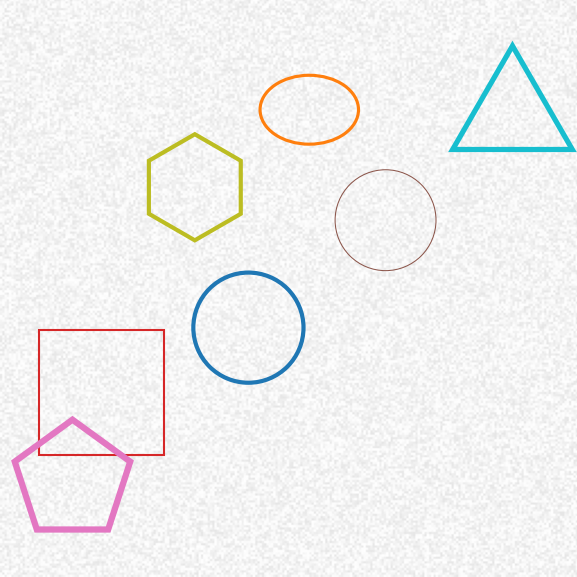[{"shape": "circle", "thickness": 2, "radius": 0.48, "center": [0.43, 0.432]}, {"shape": "oval", "thickness": 1.5, "radius": 0.43, "center": [0.536, 0.809]}, {"shape": "square", "thickness": 1, "radius": 0.54, "center": [0.175, 0.319]}, {"shape": "circle", "thickness": 0.5, "radius": 0.44, "center": [0.668, 0.618]}, {"shape": "pentagon", "thickness": 3, "radius": 0.53, "center": [0.126, 0.167]}, {"shape": "hexagon", "thickness": 2, "radius": 0.46, "center": [0.337, 0.675]}, {"shape": "triangle", "thickness": 2.5, "radius": 0.6, "center": [0.887, 0.8]}]